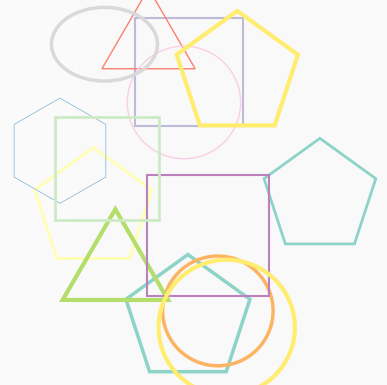[{"shape": "pentagon", "thickness": 2, "radius": 0.76, "center": [0.826, 0.489]}, {"shape": "pentagon", "thickness": 2.5, "radius": 0.84, "center": [0.485, 0.171]}, {"shape": "pentagon", "thickness": 2, "radius": 0.8, "center": [0.241, 0.457]}, {"shape": "square", "thickness": 1.5, "radius": 0.7, "center": [0.488, 0.813]}, {"shape": "triangle", "thickness": 1, "radius": 0.69, "center": [0.383, 0.891]}, {"shape": "hexagon", "thickness": 0.5, "radius": 0.68, "center": [0.155, 0.608]}, {"shape": "circle", "thickness": 2.5, "radius": 0.71, "center": [0.562, 0.192]}, {"shape": "triangle", "thickness": 3, "radius": 0.79, "center": [0.298, 0.299]}, {"shape": "circle", "thickness": 1, "radius": 0.73, "center": [0.475, 0.734]}, {"shape": "oval", "thickness": 2.5, "radius": 0.68, "center": [0.27, 0.885]}, {"shape": "square", "thickness": 1.5, "radius": 0.79, "center": [0.537, 0.388]}, {"shape": "square", "thickness": 2, "radius": 0.67, "center": [0.276, 0.562]}, {"shape": "pentagon", "thickness": 3, "radius": 0.82, "center": [0.612, 0.807]}, {"shape": "circle", "thickness": 3, "radius": 0.88, "center": [0.585, 0.149]}]